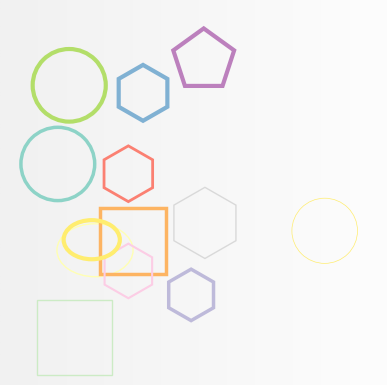[{"shape": "circle", "thickness": 2.5, "radius": 0.48, "center": [0.149, 0.574]}, {"shape": "oval", "thickness": 1, "radius": 0.49, "center": [0.245, 0.35]}, {"shape": "hexagon", "thickness": 2.5, "radius": 0.33, "center": [0.493, 0.234]}, {"shape": "hexagon", "thickness": 2, "radius": 0.36, "center": [0.331, 0.549]}, {"shape": "hexagon", "thickness": 3, "radius": 0.36, "center": [0.369, 0.759]}, {"shape": "square", "thickness": 2.5, "radius": 0.43, "center": [0.344, 0.374]}, {"shape": "circle", "thickness": 3, "radius": 0.47, "center": [0.179, 0.778]}, {"shape": "hexagon", "thickness": 1.5, "radius": 0.35, "center": [0.331, 0.296]}, {"shape": "hexagon", "thickness": 1, "radius": 0.46, "center": [0.529, 0.421]}, {"shape": "pentagon", "thickness": 3, "radius": 0.41, "center": [0.526, 0.844]}, {"shape": "square", "thickness": 1, "radius": 0.48, "center": [0.193, 0.123]}, {"shape": "oval", "thickness": 3, "radius": 0.36, "center": [0.237, 0.377]}, {"shape": "circle", "thickness": 0.5, "radius": 0.42, "center": [0.838, 0.401]}]